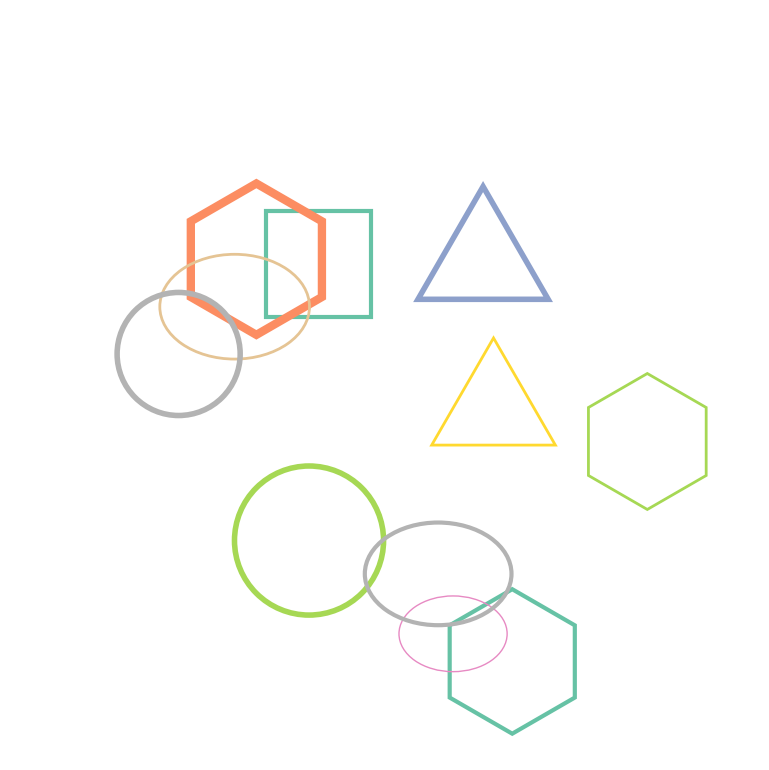[{"shape": "square", "thickness": 1.5, "radius": 0.34, "center": [0.414, 0.657]}, {"shape": "hexagon", "thickness": 1.5, "radius": 0.47, "center": [0.665, 0.141]}, {"shape": "hexagon", "thickness": 3, "radius": 0.49, "center": [0.333, 0.663]}, {"shape": "triangle", "thickness": 2, "radius": 0.49, "center": [0.627, 0.66]}, {"shape": "oval", "thickness": 0.5, "radius": 0.35, "center": [0.588, 0.177]}, {"shape": "hexagon", "thickness": 1, "radius": 0.44, "center": [0.841, 0.427]}, {"shape": "circle", "thickness": 2, "radius": 0.48, "center": [0.401, 0.298]}, {"shape": "triangle", "thickness": 1, "radius": 0.46, "center": [0.641, 0.468]}, {"shape": "oval", "thickness": 1, "radius": 0.49, "center": [0.305, 0.602]}, {"shape": "oval", "thickness": 1.5, "radius": 0.48, "center": [0.569, 0.255]}, {"shape": "circle", "thickness": 2, "radius": 0.4, "center": [0.232, 0.54]}]